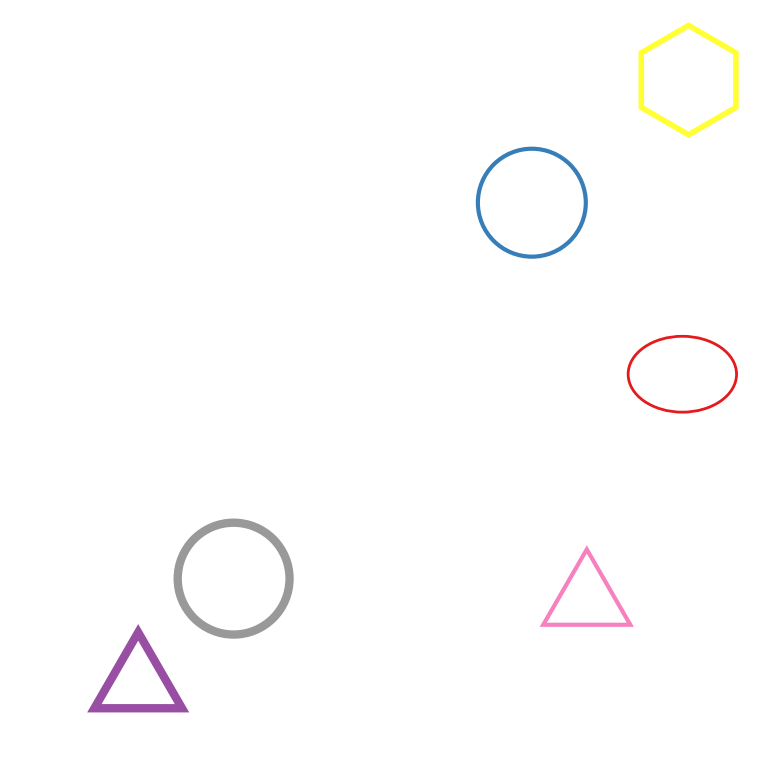[{"shape": "oval", "thickness": 1, "radius": 0.35, "center": [0.886, 0.514]}, {"shape": "circle", "thickness": 1.5, "radius": 0.35, "center": [0.691, 0.737]}, {"shape": "triangle", "thickness": 3, "radius": 0.33, "center": [0.179, 0.113]}, {"shape": "hexagon", "thickness": 2, "radius": 0.35, "center": [0.894, 0.896]}, {"shape": "triangle", "thickness": 1.5, "radius": 0.33, "center": [0.762, 0.221]}, {"shape": "circle", "thickness": 3, "radius": 0.36, "center": [0.303, 0.249]}]